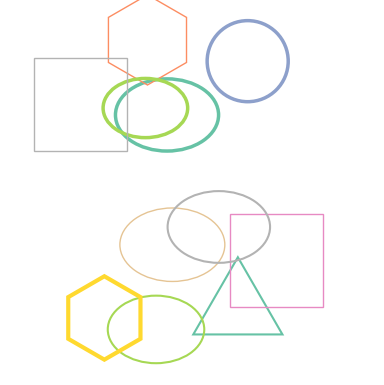[{"shape": "triangle", "thickness": 1.5, "radius": 0.67, "center": [0.618, 0.198]}, {"shape": "oval", "thickness": 2.5, "radius": 0.67, "center": [0.434, 0.701]}, {"shape": "hexagon", "thickness": 1, "radius": 0.59, "center": [0.383, 0.896]}, {"shape": "circle", "thickness": 2.5, "radius": 0.53, "center": [0.643, 0.841]}, {"shape": "square", "thickness": 1, "radius": 0.6, "center": [0.718, 0.323]}, {"shape": "oval", "thickness": 2.5, "radius": 0.55, "center": [0.378, 0.719]}, {"shape": "oval", "thickness": 1.5, "radius": 0.63, "center": [0.405, 0.144]}, {"shape": "hexagon", "thickness": 3, "radius": 0.54, "center": [0.271, 0.174]}, {"shape": "oval", "thickness": 1, "radius": 0.68, "center": [0.448, 0.364]}, {"shape": "oval", "thickness": 1.5, "radius": 0.67, "center": [0.568, 0.41]}, {"shape": "square", "thickness": 1, "radius": 0.6, "center": [0.209, 0.729]}]